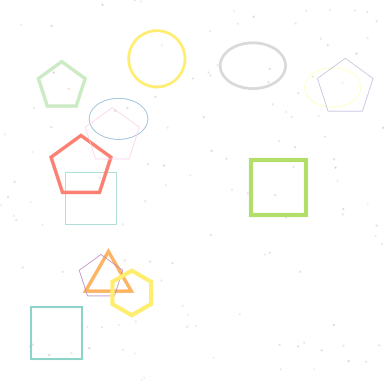[{"shape": "square", "thickness": 1.5, "radius": 0.34, "center": [0.147, 0.135]}, {"shape": "square", "thickness": 0.5, "radius": 0.34, "center": [0.235, 0.485]}, {"shape": "oval", "thickness": 0.5, "radius": 0.36, "center": [0.864, 0.773]}, {"shape": "pentagon", "thickness": 0.5, "radius": 0.38, "center": [0.897, 0.773]}, {"shape": "pentagon", "thickness": 2.5, "radius": 0.41, "center": [0.21, 0.566]}, {"shape": "oval", "thickness": 0.5, "radius": 0.38, "center": [0.308, 0.691]}, {"shape": "triangle", "thickness": 2.5, "radius": 0.34, "center": [0.282, 0.278]}, {"shape": "square", "thickness": 3, "radius": 0.36, "center": [0.724, 0.512]}, {"shape": "pentagon", "thickness": 0.5, "radius": 0.37, "center": [0.292, 0.647]}, {"shape": "oval", "thickness": 2, "radius": 0.42, "center": [0.657, 0.829]}, {"shape": "pentagon", "thickness": 0.5, "radius": 0.3, "center": [0.262, 0.28]}, {"shape": "pentagon", "thickness": 2.5, "radius": 0.32, "center": [0.16, 0.776]}, {"shape": "hexagon", "thickness": 3, "radius": 0.29, "center": [0.342, 0.239]}, {"shape": "circle", "thickness": 2, "radius": 0.37, "center": [0.407, 0.847]}]